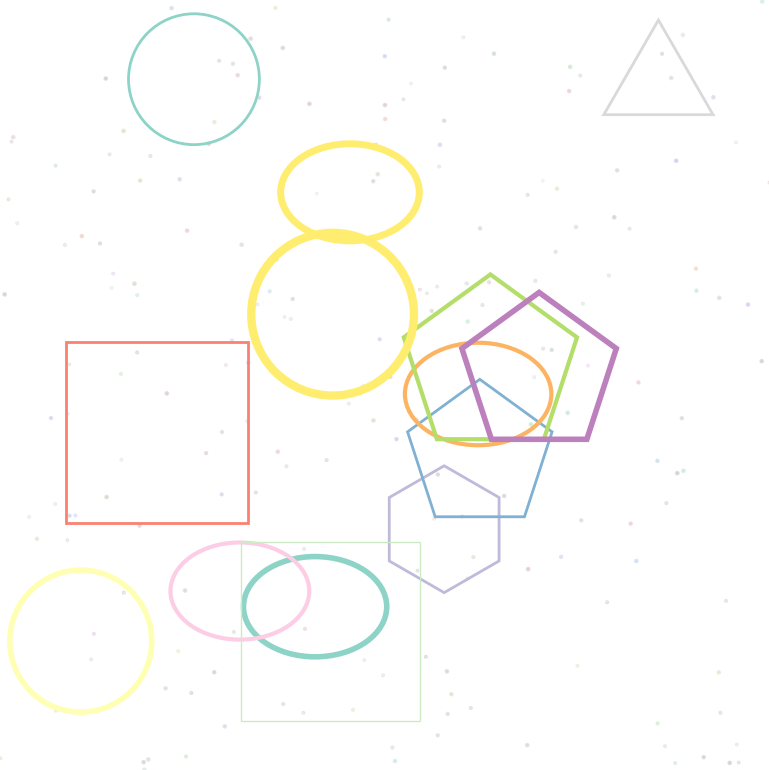[{"shape": "circle", "thickness": 1, "radius": 0.42, "center": [0.252, 0.897]}, {"shape": "oval", "thickness": 2, "radius": 0.47, "center": [0.409, 0.212]}, {"shape": "circle", "thickness": 2, "radius": 0.46, "center": [0.105, 0.167]}, {"shape": "hexagon", "thickness": 1, "radius": 0.41, "center": [0.577, 0.313]}, {"shape": "square", "thickness": 1, "radius": 0.59, "center": [0.204, 0.438]}, {"shape": "pentagon", "thickness": 1, "radius": 0.49, "center": [0.623, 0.409]}, {"shape": "oval", "thickness": 1.5, "radius": 0.48, "center": [0.621, 0.488]}, {"shape": "pentagon", "thickness": 1.5, "radius": 0.59, "center": [0.637, 0.525]}, {"shape": "oval", "thickness": 1.5, "radius": 0.45, "center": [0.312, 0.232]}, {"shape": "triangle", "thickness": 1, "radius": 0.41, "center": [0.855, 0.892]}, {"shape": "pentagon", "thickness": 2, "radius": 0.53, "center": [0.7, 0.515]}, {"shape": "square", "thickness": 0.5, "radius": 0.58, "center": [0.429, 0.18]}, {"shape": "oval", "thickness": 2.5, "radius": 0.45, "center": [0.455, 0.75]}, {"shape": "circle", "thickness": 3, "radius": 0.53, "center": [0.432, 0.592]}]